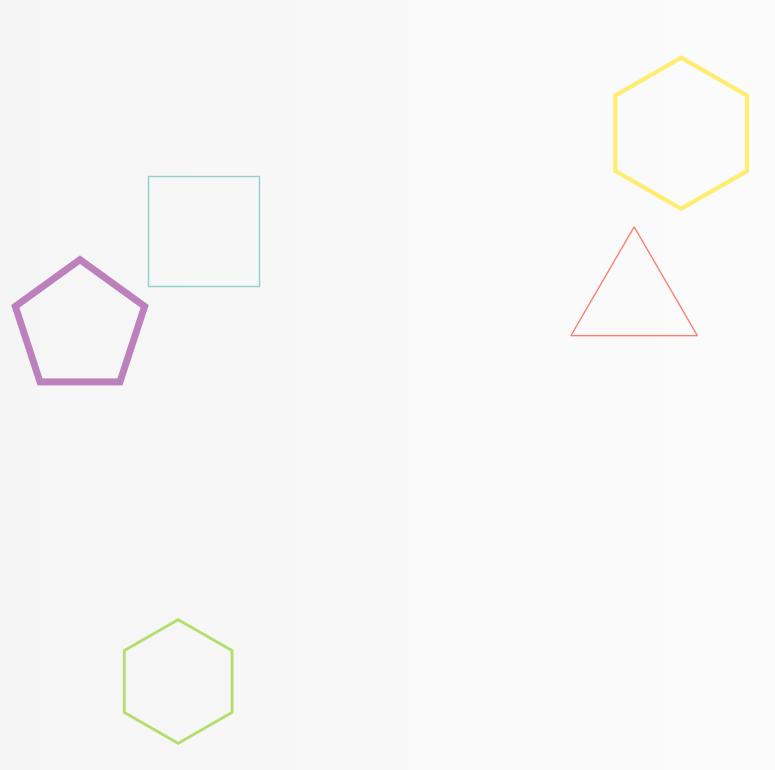[{"shape": "square", "thickness": 0.5, "radius": 0.36, "center": [0.262, 0.7]}, {"shape": "triangle", "thickness": 0.5, "radius": 0.47, "center": [0.818, 0.611]}, {"shape": "hexagon", "thickness": 1, "radius": 0.4, "center": [0.23, 0.115]}, {"shape": "pentagon", "thickness": 2.5, "radius": 0.44, "center": [0.103, 0.575]}, {"shape": "hexagon", "thickness": 1.5, "radius": 0.49, "center": [0.879, 0.827]}]